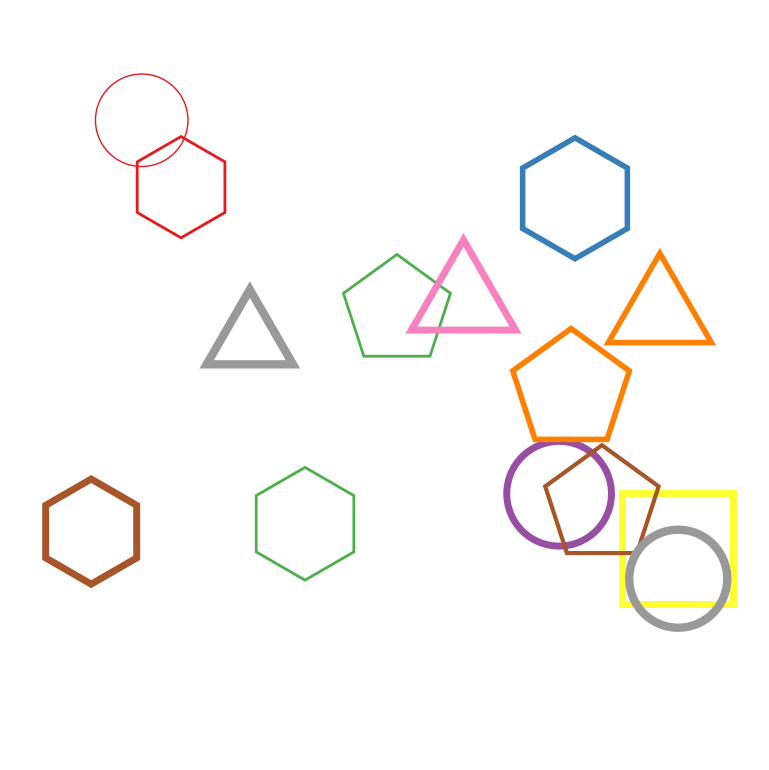[{"shape": "hexagon", "thickness": 1, "radius": 0.33, "center": [0.235, 0.757]}, {"shape": "circle", "thickness": 0.5, "radius": 0.3, "center": [0.184, 0.844]}, {"shape": "hexagon", "thickness": 2, "radius": 0.39, "center": [0.747, 0.742]}, {"shape": "pentagon", "thickness": 1, "radius": 0.37, "center": [0.515, 0.597]}, {"shape": "hexagon", "thickness": 1, "radius": 0.37, "center": [0.396, 0.32]}, {"shape": "circle", "thickness": 2.5, "radius": 0.34, "center": [0.726, 0.359]}, {"shape": "triangle", "thickness": 2, "radius": 0.39, "center": [0.857, 0.594]}, {"shape": "pentagon", "thickness": 2, "radius": 0.4, "center": [0.742, 0.494]}, {"shape": "square", "thickness": 2.5, "radius": 0.36, "center": [0.88, 0.288]}, {"shape": "pentagon", "thickness": 1.5, "radius": 0.39, "center": [0.782, 0.344]}, {"shape": "hexagon", "thickness": 2.5, "radius": 0.34, "center": [0.118, 0.31]}, {"shape": "triangle", "thickness": 2.5, "radius": 0.39, "center": [0.602, 0.61]}, {"shape": "triangle", "thickness": 3, "radius": 0.32, "center": [0.324, 0.559]}, {"shape": "circle", "thickness": 3, "radius": 0.32, "center": [0.881, 0.248]}]